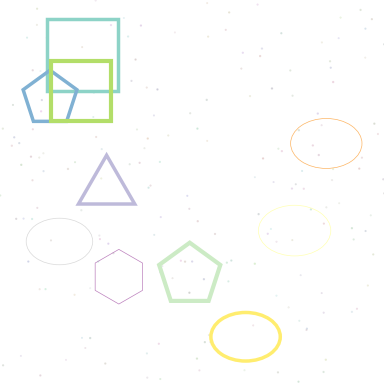[{"shape": "square", "thickness": 2.5, "radius": 0.46, "center": [0.213, 0.857]}, {"shape": "oval", "thickness": 0.5, "radius": 0.47, "center": [0.765, 0.401]}, {"shape": "triangle", "thickness": 2.5, "radius": 0.42, "center": [0.277, 0.512]}, {"shape": "pentagon", "thickness": 2.5, "radius": 0.37, "center": [0.13, 0.744]}, {"shape": "oval", "thickness": 0.5, "radius": 0.46, "center": [0.848, 0.627]}, {"shape": "square", "thickness": 3, "radius": 0.39, "center": [0.21, 0.764]}, {"shape": "oval", "thickness": 0.5, "radius": 0.43, "center": [0.154, 0.373]}, {"shape": "hexagon", "thickness": 0.5, "radius": 0.35, "center": [0.309, 0.281]}, {"shape": "pentagon", "thickness": 3, "radius": 0.42, "center": [0.493, 0.286]}, {"shape": "oval", "thickness": 2.5, "radius": 0.45, "center": [0.638, 0.125]}]